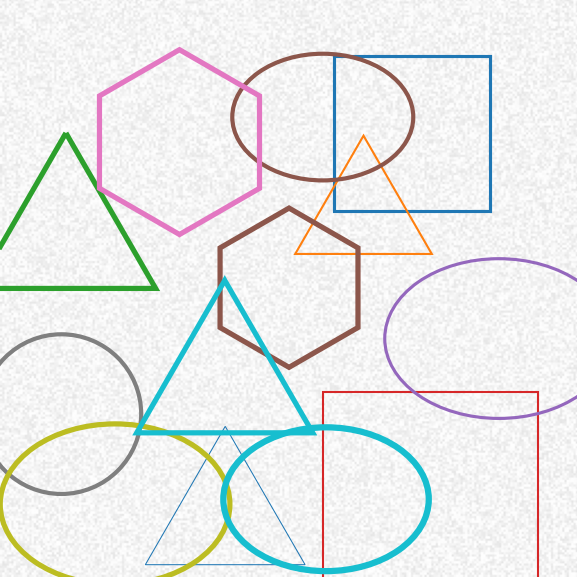[{"shape": "triangle", "thickness": 0.5, "radius": 0.8, "center": [0.39, 0.101]}, {"shape": "square", "thickness": 1.5, "radius": 0.67, "center": [0.713, 0.768]}, {"shape": "triangle", "thickness": 1, "radius": 0.68, "center": [0.629, 0.628]}, {"shape": "triangle", "thickness": 2.5, "radius": 0.9, "center": [0.114, 0.589]}, {"shape": "square", "thickness": 1, "radius": 0.93, "center": [0.745, 0.133]}, {"shape": "oval", "thickness": 1.5, "radius": 0.99, "center": [0.864, 0.413]}, {"shape": "oval", "thickness": 2, "radius": 0.78, "center": [0.559, 0.796]}, {"shape": "hexagon", "thickness": 2.5, "radius": 0.69, "center": [0.5, 0.501]}, {"shape": "hexagon", "thickness": 2.5, "radius": 0.8, "center": [0.311, 0.753]}, {"shape": "circle", "thickness": 2, "radius": 0.69, "center": [0.106, 0.282]}, {"shape": "oval", "thickness": 2.5, "radius": 0.99, "center": [0.199, 0.126]}, {"shape": "triangle", "thickness": 2.5, "radius": 0.88, "center": [0.389, 0.338]}, {"shape": "oval", "thickness": 3, "radius": 0.89, "center": [0.565, 0.135]}]